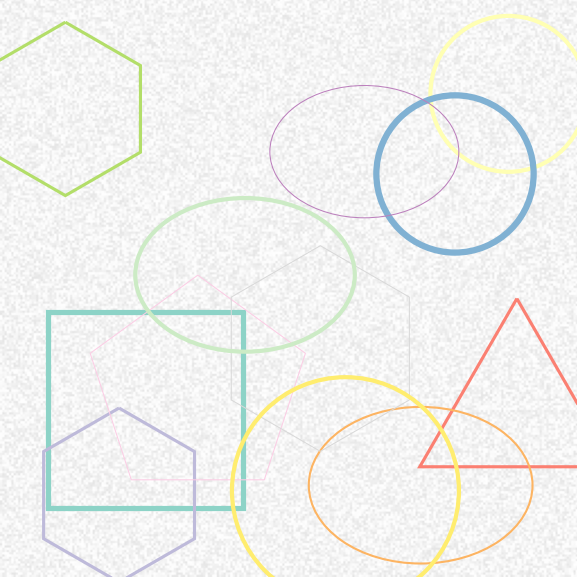[{"shape": "square", "thickness": 2.5, "radius": 0.85, "center": [0.252, 0.289]}, {"shape": "circle", "thickness": 2, "radius": 0.68, "center": [0.88, 0.837]}, {"shape": "hexagon", "thickness": 1.5, "radius": 0.75, "center": [0.206, 0.142]}, {"shape": "triangle", "thickness": 1.5, "radius": 0.97, "center": [0.895, 0.288]}, {"shape": "circle", "thickness": 3, "radius": 0.68, "center": [0.788, 0.698]}, {"shape": "oval", "thickness": 1, "radius": 0.97, "center": [0.728, 0.159]}, {"shape": "hexagon", "thickness": 1.5, "radius": 0.75, "center": [0.113, 0.811]}, {"shape": "pentagon", "thickness": 0.5, "radius": 0.98, "center": [0.343, 0.327]}, {"shape": "hexagon", "thickness": 0.5, "radius": 0.89, "center": [0.555, 0.396]}, {"shape": "oval", "thickness": 0.5, "radius": 0.82, "center": [0.631, 0.737]}, {"shape": "oval", "thickness": 2, "radius": 0.95, "center": [0.424, 0.523]}, {"shape": "circle", "thickness": 2, "radius": 0.98, "center": [0.598, 0.149]}]